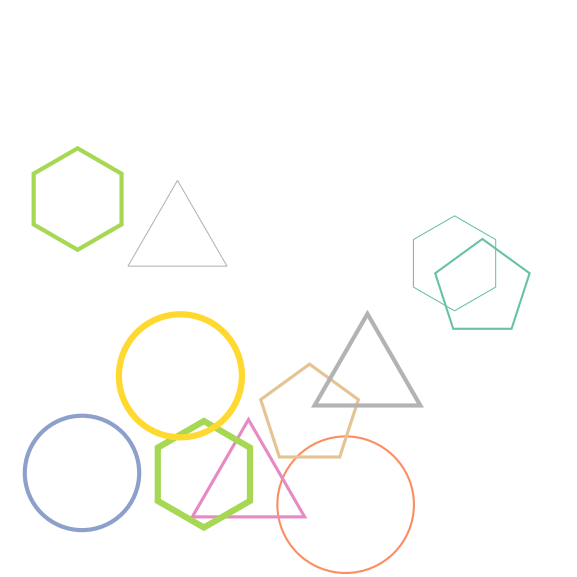[{"shape": "pentagon", "thickness": 1, "radius": 0.43, "center": [0.835, 0.499]}, {"shape": "hexagon", "thickness": 0.5, "radius": 0.41, "center": [0.787, 0.543]}, {"shape": "circle", "thickness": 1, "radius": 0.59, "center": [0.599, 0.125]}, {"shape": "circle", "thickness": 2, "radius": 0.5, "center": [0.142, 0.18]}, {"shape": "triangle", "thickness": 1.5, "radius": 0.56, "center": [0.43, 0.16]}, {"shape": "hexagon", "thickness": 2, "radius": 0.44, "center": [0.134, 0.654]}, {"shape": "hexagon", "thickness": 3, "radius": 0.46, "center": [0.353, 0.178]}, {"shape": "circle", "thickness": 3, "radius": 0.53, "center": [0.312, 0.348]}, {"shape": "pentagon", "thickness": 1.5, "radius": 0.44, "center": [0.536, 0.28]}, {"shape": "triangle", "thickness": 0.5, "radius": 0.5, "center": [0.307, 0.588]}, {"shape": "triangle", "thickness": 2, "radius": 0.53, "center": [0.636, 0.35]}]